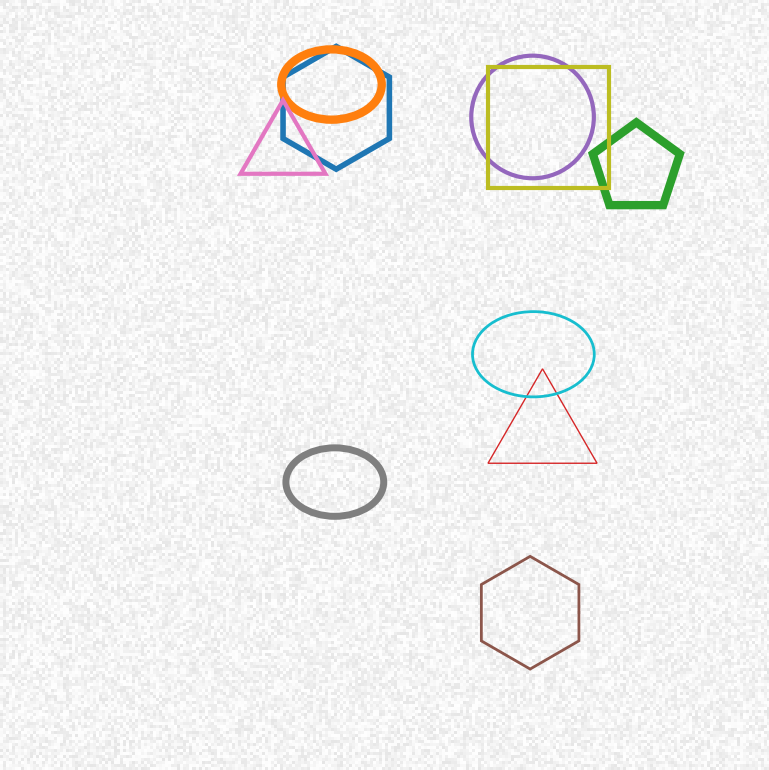[{"shape": "hexagon", "thickness": 2, "radius": 0.4, "center": [0.437, 0.86]}, {"shape": "oval", "thickness": 3, "radius": 0.33, "center": [0.431, 0.89]}, {"shape": "pentagon", "thickness": 3, "radius": 0.3, "center": [0.826, 0.782]}, {"shape": "triangle", "thickness": 0.5, "radius": 0.41, "center": [0.705, 0.439]}, {"shape": "circle", "thickness": 1.5, "radius": 0.4, "center": [0.692, 0.848]}, {"shape": "hexagon", "thickness": 1, "radius": 0.37, "center": [0.688, 0.204]}, {"shape": "triangle", "thickness": 1.5, "radius": 0.32, "center": [0.368, 0.806]}, {"shape": "oval", "thickness": 2.5, "radius": 0.32, "center": [0.435, 0.374]}, {"shape": "square", "thickness": 1.5, "radius": 0.39, "center": [0.712, 0.834]}, {"shape": "oval", "thickness": 1, "radius": 0.4, "center": [0.693, 0.54]}]